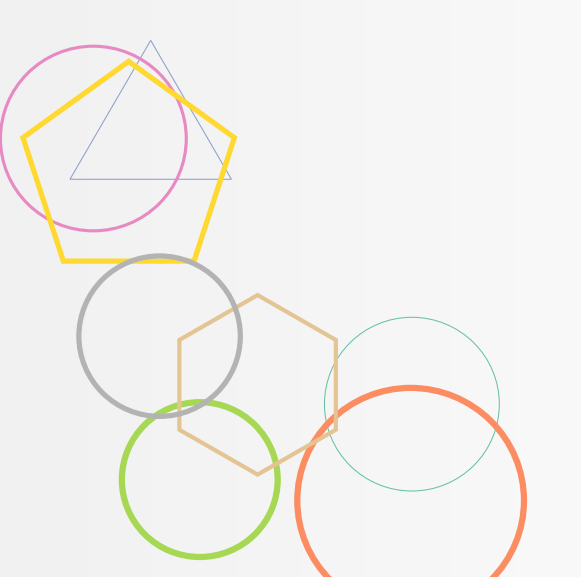[{"shape": "circle", "thickness": 0.5, "radius": 0.75, "center": [0.709, 0.299]}, {"shape": "circle", "thickness": 3, "radius": 0.98, "center": [0.706, 0.132]}, {"shape": "triangle", "thickness": 0.5, "radius": 0.8, "center": [0.259, 0.769]}, {"shape": "circle", "thickness": 1.5, "radius": 0.8, "center": [0.161, 0.759]}, {"shape": "circle", "thickness": 3, "radius": 0.67, "center": [0.344, 0.169]}, {"shape": "pentagon", "thickness": 2.5, "radius": 0.96, "center": [0.221, 0.702]}, {"shape": "hexagon", "thickness": 2, "radius": 0.78, "center": [0.443, 0.333]}, {"shape": "circle", "thickness": 2.5, "radius": 0.69, "center": [0.275, 0.417]}]